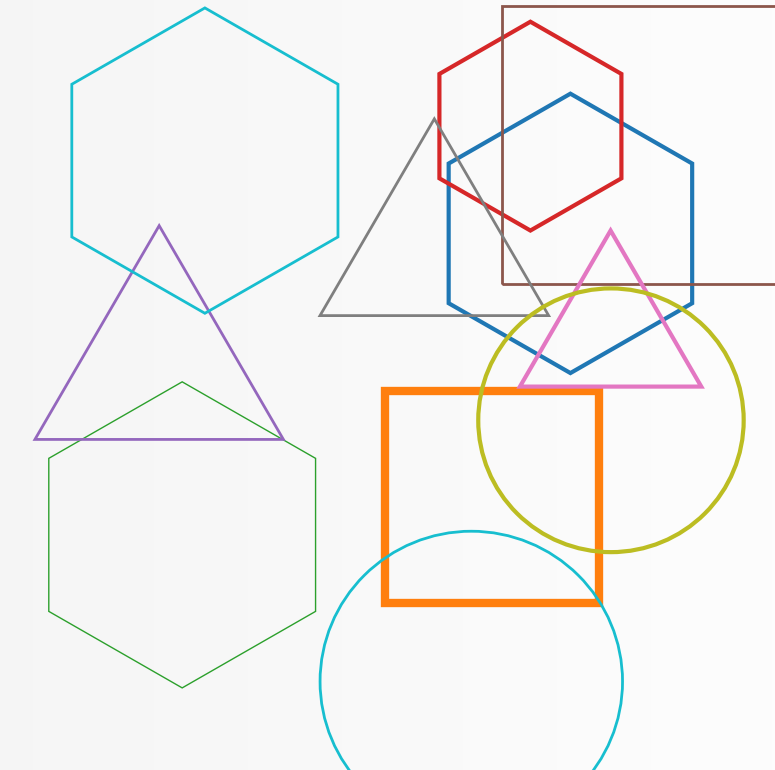[{"shape": "hexagon", "thickness": 1.5, "radius": 0.91, "center": [0.736, 0.697]}, {"shape": "square", "thickness": 3, "radius": 0.69, "center": [0.635, 0.354]}, {"shape": "hexagon", "thickness": 0.5, "radius": 0.99, "center": [0.235, 0.305]}, {"shape": "hexagon", "thickness": 1.5, "radius": 0.68, "center": [0.684, 0.836]}, {"shape": "triangle", "thickness": 1, "radius": 0.93, "center": [0.205, 0.522]}, {"shape": "square", "thickness": 1, "radius": 0.9, "center": [0.828, 0.811]}, {"shape": "triangle", "thickness": 1.5, "radius": 0.68, "center": [0.788, 0.565]}, {"shape": "triangle", "thickness": 1, "radius": 0.85, "center": [0.56, 0.675]}, {"shape": "circle", "thickness": 1.5, "radius": 0.86, "center": [0.788, 0.454]}, {"shape": "hexagon", "thickness": 1, "radius": 0.99, "center": [0.264, 0.791]}, {"shape": "circle", "thickness": 1, "radius": 0.98, "center": [0.608, 0.115]}]